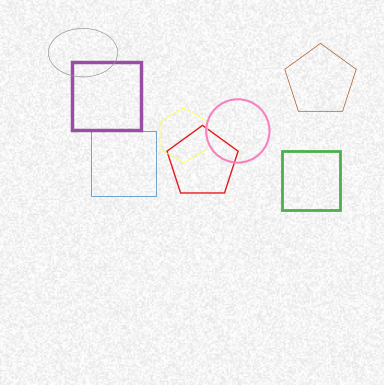[{"shape": "pentagon", "thickness": 1, "radius": 0.49, "center": [0.526, 0.577]}, {"shape": "square", "thickness": 0.5, "radius": 0.42, "center": [0.321, 0.575]}, {"shape": "square", "thickness": 2, "radius": 0.38, "center": [0.808, 0.531]}, {"shape": "square", "thickness": 2.5, "radius": 0.44, "center": [0.277, 0.751]}, {"shape": "hexagon", "thickness": 0.5, "radius": 0.36, "center": [0.477, 0.648]}, {"shape": "pentagon", "thickness": 0.5, "radius": 0.49, "center": [0.832, 0.79]}, {"shape": "circle", "thickness": 1.5, "radius": 0.41, "center": [0.618, 0.66]}, {"shape": "oval", "thickness": 0.5, "radius": 0.45, "center": [0.216, 0.863]}]